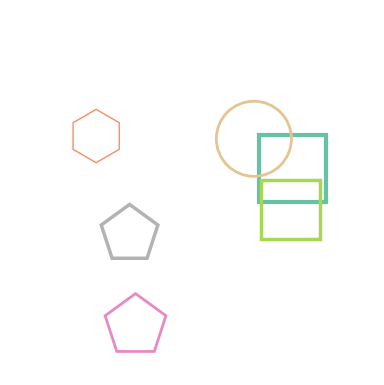[{"shape": "square", "thickness": 3, "radius": 0.44, "center": [0.759, 0.563]}, {"shape": "hexagon", "thickness": 1, "radius": 0.35, "center": [0.25, 0.647]}, {"shape": "pentagon", "thickness": 2, "radius": 0.42, "center": [0.352, 0.154]}, {"shape": "square", "thickness": 2.5, "radius": 0.38, "center": [0.754, 0.456]}, {"shape": "circle", "thickness": 2, "radius": 0.49, "center": [0.659, 0.64]}, {"shape": "pentagon", "thickness": 2.5, "radius": 0.39, "center": [0.337, 0.392]}]